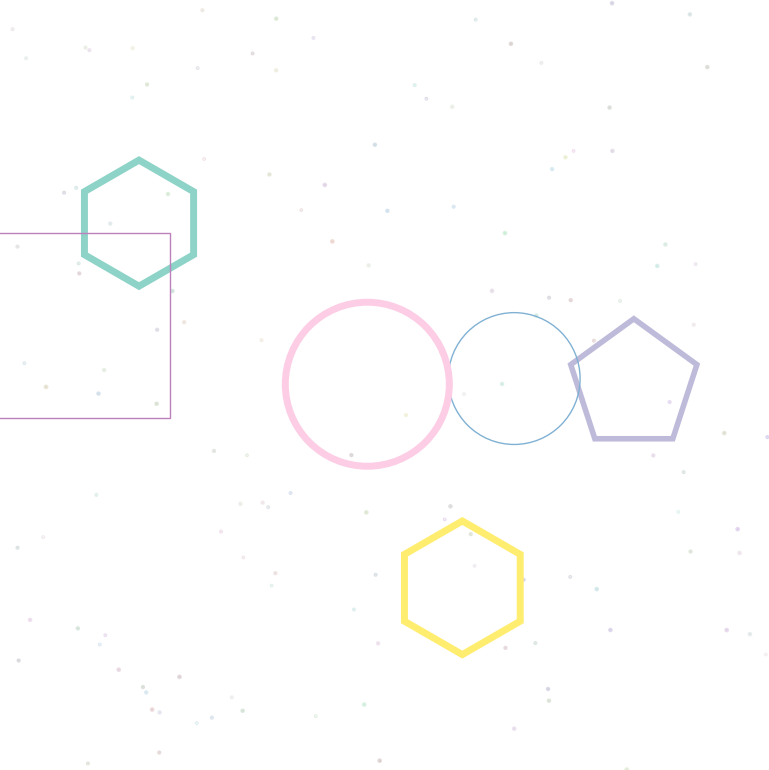[{"shape": "hexagon", "thickness": 2.5, "radius": 0.41, "center": [0.181, 0.71]}, {"shape": "pentagon", "thickness": 2, "radius": 0.43, "center": [0.823, 0.5]}, {"shape": "circle", "thickness": 0.5, "radius": 0.43, "center": [0.668, 0.508]}, {"shape": "circle", "thickness": 2.5, "radius": 0.53, "center": [0.477, 0.501]}, {"shape": "square", "thickness": 0.5, "radius": 0.6, "center": [0.1, 0.577]}, {"shape": "hexagon", "thickness": 2.5, "radius": 0.43, "center": [0.6, 0.237]}]